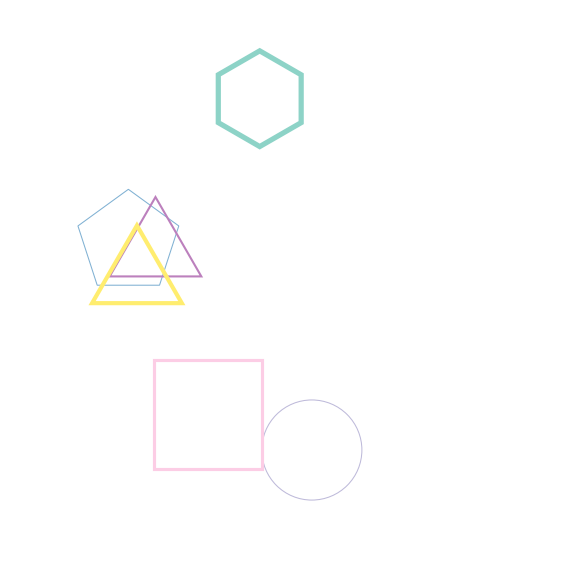[{"shape": "hexagon", "thickness": 2.5, "radius": 0.41, "center": [0.45, 0.828]}, {"shape": "circle", "thickness": 0.5, "radius": 0.43, "center": [0.54, 0.22]}, {"shape": "pentagon", "thickness": 0.5, "radius": 0.46, "center": [0.222, 0.58]}, {"shape": "square", "thickness": 1.5, "radius": 0.47, "center": [0.36, 0.281]}, {"shape": "triangle", "thickness": 1, "radius": 0.46, "center": [0.269, 0.566]}, {"shape": "triangle", "thickness": 2, "radius": 0.45, "center": [0.237, 0.519]}]